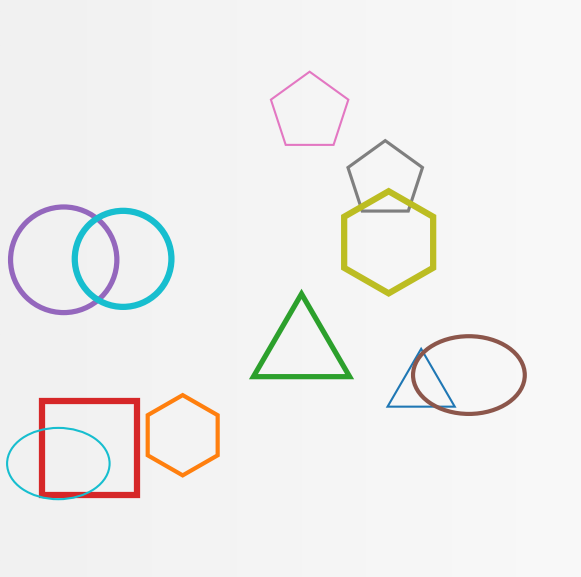[{"shape": "triangle", "thickness": 1, "radius": 0.33, "center": [0.725, 0.328]}, {"shape": "hexagon", "thickness": 2, "radius": 0.35, "center": [0.314, 0.245]}, {"shape": "triangle", "thickness": 2.5, "radius": 0.48, "center": [0.519, 0.395]}, {"shape": "square", "thickness": 3, "radius": 0.41, "center": [0.153, 0.223]}, {"shape": "circle", "thickness": 2.5, "radius": 0.46, "center": [0.11, 0.549]}, {"shape": "oval", "thickness": 2, "radius": 0.48, "center": [0.807, 0.35]}, {"shape": "pentagon", "thickness": 1, "radius": 0.35, "center": [0.533, 0.805]}, {"shape": "pentagon", "thickness": 1.5, "radius": 0.34, "center": [0.663, 0.688]}, {"shape": "hexagon", "thickness": 3, "radius": 0.44, "center": [0.669, 0.58]}, {"shape": "circle", "thickness": 3, "radius": 0.42, "center": [0.212, 0.551]}, {"shape": "oval", "thickness": 1, "radius": 0.44, "center": [0.1, 0.196]}]